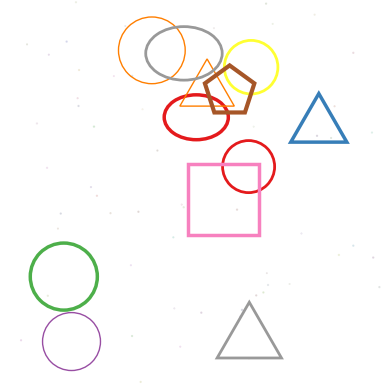[{"shape": "circle", "thickness": 2, "radius": 0.34, "center": [0.646, 0.567]}, {"shape": "oval", "thickness": 2.5, "radius": 0.42, "center": [0.51, 0.695]}, {"shape": "triangle", "thickness": 2.5, "radius": 0.42, "center": [0.828, 0.673]}, {"shape": "circle", "thickness": 2.5, "radius": 0.44, "center": [0.166, 0.282]}, {"shape": "circle", "thickness": 1, "radius": 0.38, "center": [0.186, 0.113]}, {"shape": "triangle", "thickness": 1, "radius": 0.41, "center": [0.538, 0.765]}, {"shape": "circle", "thickness": 1, "radius": 0.43, "center": [0.394, 0.869]}, {"shape": "circle", "thickness": 2, "radius": 0.35, "center": [0.652, 0.826]}, {"shape": "pentagon", "thickness": 3, "radius": 0.34, "center": [0.596, 0.763]}, {"shape": "square", "thickness": 2.5, "radius": 0.46, "center": [0.581, 0.481]}, {"shape": "triangle", "thickness": 2, "radius": 0.48, "center": [0.648, 0.118]}, {"shape": "oval", "thickness": 2, "radius": 0.5, "center": [0.478, 0.861]}]